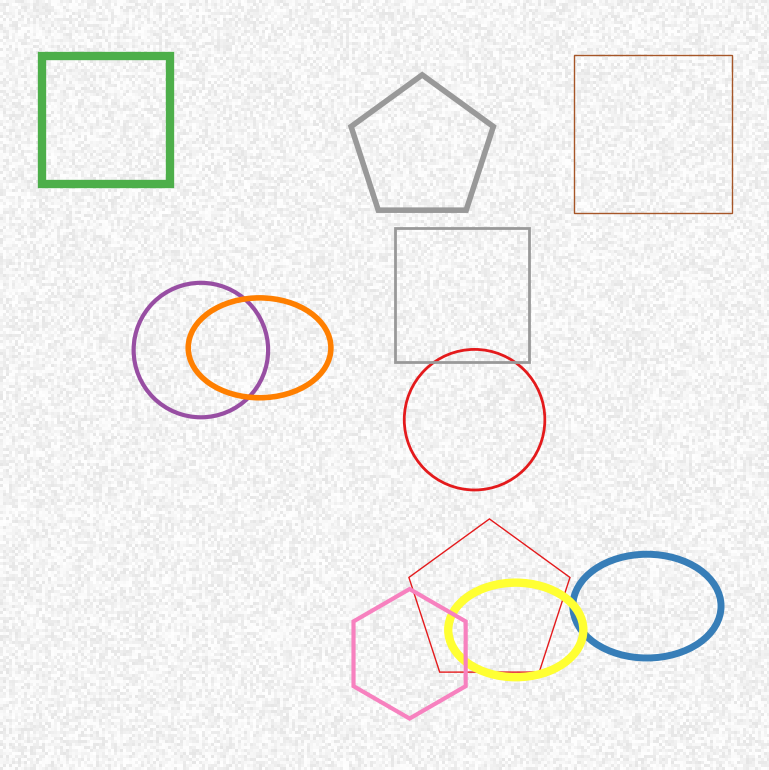[{"shape": "pentagon", "thickness": 0.5, "radius": 0.55, "center": [0.636, 0.216]}, {"shape": "circle", "thickness": 1, "radius": 0.46, "center": [0.616, 0.455]}, {"shape": "oval", "thickness": 2.5, "radius": 0.48, "center": [0.84, 0.213]}, {"shape": "square", "thickness": 3, "radius": 0.42, "center": [0.137, 0.844]}, {"shape": "circle", "thickness": 1.5, "radius": 0.44, "center": [0.261, 0.545]}, {"shape": "oval", "thickness": 2, "radius": 0.46, "center": [0.337, 0.548]}, {"shape": "oval", "thickness": 3, "radius": 0.44, "center": [0.67, 0.182]}, {"shape": "square", "thickness": 0.5, "radius": 0.51, "center": [0.848, 0.826]}, {"shape": "hexagon", "thickness": 1.5, "radius": 0.42, "center": [0.532, 0.151]}, {"shape": "pentagon", "thickness": 2, "radius": 0.49, "center": [0.548, 0.806]}, {"shape": "square", "thickness": 1, "radius": 0.43, "center": [0.6, 0.617]}]